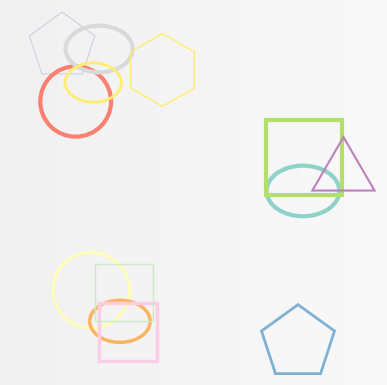[{"shape": "oval", "thickness": 3, "radius": 0.47, "center": [0.782, 0.504]}, {"shape": "circle", "thickness": 2, "radius": 0.49, "center": [0.236, 0.246]}, {"shape": "pentagon", "thickness": 0.5, "radius": 0.44, "center": [0.16, 0.88]}, {"shape": "circle", "thickness": 3, "radius": 0.46, "center": [0.195, 0.736]}, {"shape": "pentagon", "thickness": 2, "radius": 0.5, "center": [0.769, 0.11]}, {"shape": "oval", "thickness": 2.5, "radius": 0.39, "center": [0.309, 0.165]}, {"shape": "square", "thickness": 3, "radius": 0.49, "center": [0.785, 0.591]}, {"shape": "square", "thickness": 2.5, "radius": 0.37, "center": [0.331, 0.138]}, {"shape": "oval", "thickness": 3, "radius": 0.43, "center": [0.256, 0.873]}, {"shape": "triangle", "thickness": 1.5, "radius": 0.46, "center": [0.886, 0.551]}, {"shape": "square", "thickness": 1, "radius": 0.37, "center": [0.32, 0.241]}, {"shape": "hexagon", "thickness": 1, "radius": 0.47, "center": [0.419, 0.818]}, {"shape": "oval", "thickness": 2, "radius": 0.36, "center": [0.241, 0.786]}]